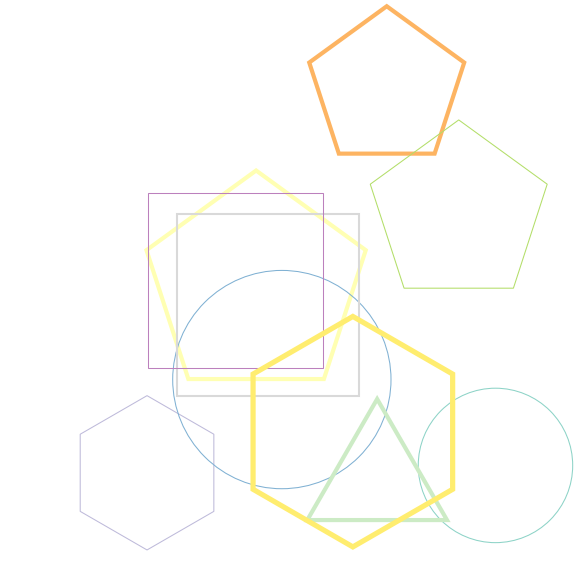[{"shape": "circle", "thickness": 0.5, "radius": 0.67, "center": [0.858, 0.193]}, {"shape": "pentagon", "thickness": 2, "radius": 1.0, "center": [0.443, 0.504]}, {"shape": "hexagon", "thickness": 0.5, "radius": 0.67, "center": [0.255, 0.18]}, {"shape": "circle", "thickness": 0.5, "radius": 0.95, "center": [0.488, 0.342]}, {"shape": "pentagon", "thickness": 2, "radius": 0.71, "center": [0.67, 0.847]}, {"shape": "pentagon", "thickness": 0.5, "radius": 0.81, "center": [0.794, 0.63]}, {"shape": "square", "thickness": 1, "radius": 0.79, "center": [0.465, 0.471]}, {"shape": "square", "thickness": 0.5, "radius": 0.76, "center": [0.407, 0.514]}, {"shape": "triangle", "thickness": 2, "radius": 0.7, "center": [0.653, 0.168]}, {"shape": "hexagon", "thickness": 2.5, "radius": 1.0, "center": [0.611, 0.252]}]